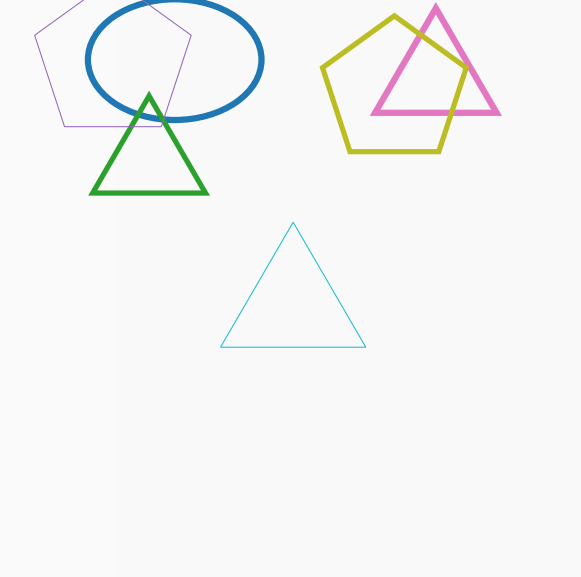[{"shape": "oval", "thickness": 3, "radius": 0.75, "center": [0.301, 0.896]}, {"shape": "triangle", "thickness": 2.5, "radius": 0.56, "center": [0.256, 0.721]}, {"shape": "pentagon", "thickness": 0.5, "radius": 0.71, "center": [0.194, 0.894]}, {"shape": "triangle", "thickness": 3, "radius": 0.6, "center": [0.75, 0.864]}, {"shape": "pentagon", "thickness": 2.5, "radius": 0.65, "center": [0.679, 0.842]}, {"shape": "triangle", "thickness": 0.5, "radius": 0.72, "center": [0.504, 0.47]}]